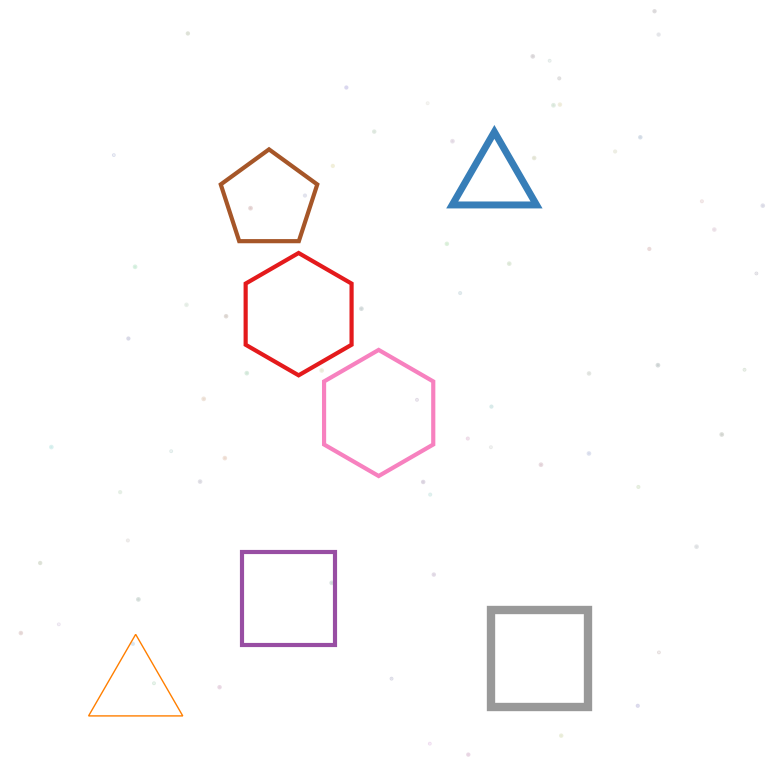[{"shape": "hexagon", "thickness": 1.5, "radius": 0.4, "center": [0.388, 0.592]}, {"shape": "triangle", "thickness": 2.5, "radius": 0.32, "center": [0.642, 0.765]}, {"shape": "square", "thickness": 1.5, "radius": 0.3, "center": [0.374, 0.223]}, {"shape": "triangle", "thickness": 0.5, "radius": 0.35, "center": [0.176, 0.106]}, {"shape": "pentagon", "thickness": 1.5, "radius": 0.33, "center": [0.349, 0.74]}, {"shape": "hexagon", "thickness": 1.5, "radius": 0.41, "center": [0.492, 0.464]}, {"shape": "square", "thickness": 3, "radius": 0.32, "center": [0.7, 0.145]}]